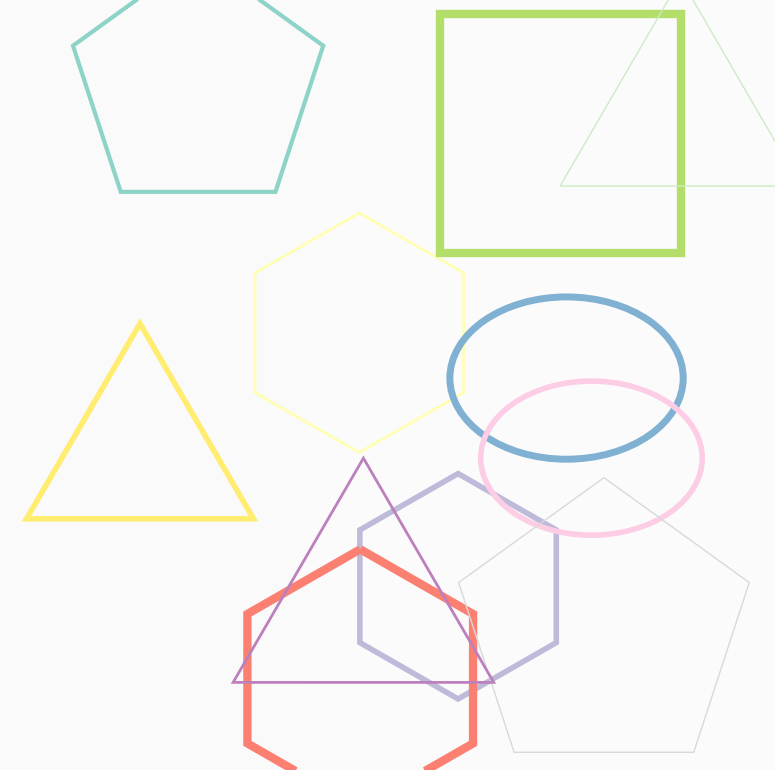[{"shape": "pentagon", "thickness": 1.5, "radius": 0.85, "center": [0.256, 0.888]}, {"shape": "hexagon", "thickness": 1, "radius": 0.78, "center": [0.464, 0.568]}, {"shape": "hexagon", "thickness": 2, "radius": 0.73, "center": [0.591, 0.239]}, {"shape": "hexagon", "thickness": 3, "radius": 0.84, "center": [0.465, 0.119]}, {"shape": "oval", "thickness": 2.5, "radius": 0.75, "center": [0.731, 0.509]}, {"shape": "square", "thickness": 3, "radius": 0.78, "center": [0.723, 0.827]}, {"shape": "oval", "thickness": 2, "radius": 0.71, "center": [0.763, 0.405]}, {"shape": "pentagon", "thickness": 0.5, "radius": 0.99, "center": [0.779, 0.183]}, {"shape": "triangle", "thickness": 1, "radius": 0.97, "center": [0.469, 0.211]}, {"shape": "triangle", "thickness": 0.5, "radius": 0.9, "center": [0.878, 0.848]}, {"shape": "triangle", "thickness": 2, "radius": 0.85, "center": [0.181, 0.411]}]